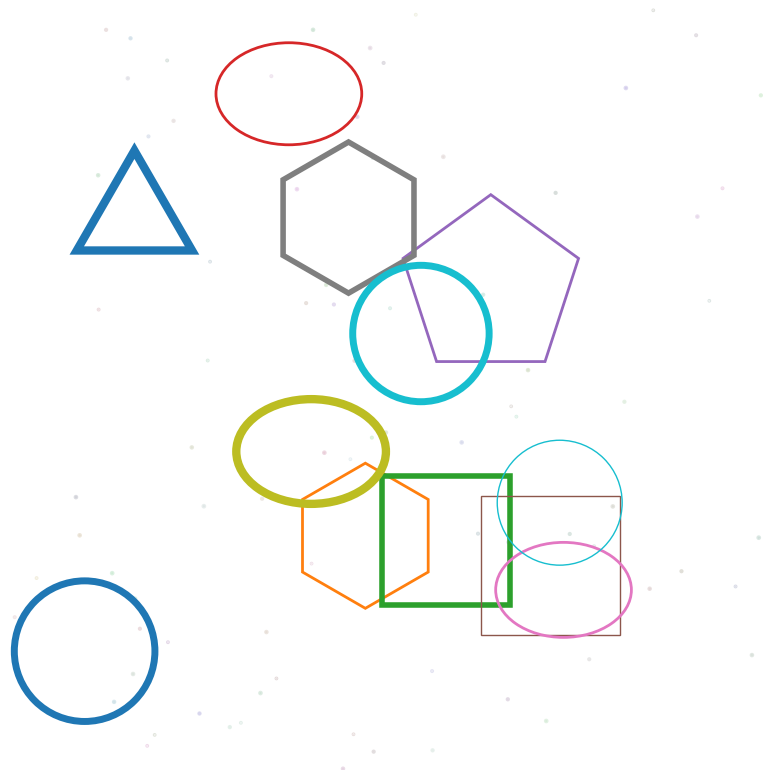[{"shape": "circle", "thickness": 2.5, "radius": 0.46, "center": [0.11, 0.154]}, {"shape": "triangle", "thickness": 3, "radius": 0.43, "center": [0.175, 0.718]}, {"shape": "hexagon", "thickness": 1, "radius": 0.47, "center": [0.474, 0.304]}, {"shape": "square", "thickness": 2, "radius": 0.42, "center": [0.579, 0.298]}, {"shape": "oval", "thickness": 1, "radius": 0.47, "center": [0.375, 0.878]}, {"shape": "pentagon", "thickness": 1, "radius": 0.6, "center": [0.637, 0.627]}, {"shape": "square", "thickness": 0.5, "radius": 0.45, "center": [0.715, 0.266]}, {"shape": "oval", "thickness": 1, "radius": 0.44, "center": [0.732, 0.234]}, {"shape": "hexagon", "thickness": 2, "radius": 0.49, "center": [0.453, 0.717]}, {"shape": "oval", "thickness": 3, "radius": 0.49, "center": [0.404, 0.414]}, {"shape": "circle", "thickness": 2.5, "radius": 0.44, "center": [0.547, 0.567]}, {"shape": "circle", "thickness": 0.5, "radius": 0.41, "center": [0.727, 0.347]}]